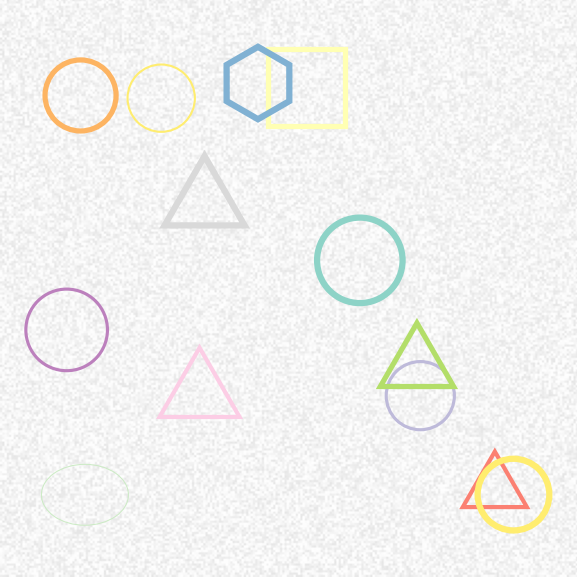[{"shape": "circle", "thickness": 3, "radius": 0.37, "center": [0.623, 0.548]}, {"shape": "square", "thickness": 2.5, "radius": 0.33, "center": [0.531, 0.848]}, {"shape": "circle", "thickness": 1.5, "radius": 0.3, "center": [0.728, 0.314]}, {"shape": "triangle", "thickness": 2, "radius": 0.32, "center": [0.857, 0.153]}, {"shape": "hexagon", "thickness": 3, "radius": 0.31, "center": [0.447, 0.855]}, {"shape": "circle", "thickness": 2.5, "radius": 0.31, "center": [0.14, 0.834]}, {"shape": "triangle", "thickness": 2.5, "radius": 0.37, "center": [0.722, 0.367]}, {"shape": "triangle", "thickness": 2, "radius": 0.4, "center": [0.346, 0.317]}, {"shape": "triangle", "thickness": 3, "radius": 0.4, "center": [0.354, 0.649]}, {"shape": "circle", "thickness": 1.5, "radius": 0.35, "center": [0.115, 0.428]}, {"shape": "oval", "thickness": 0.5, "radius": 0.38, "center": [0.147, 0.142]}, {"shape": "circle", "thickness": 1, "radius": 0.29, "center": [0.279, 0.829]}, {"shape": "circle", "thickness": 3, "radius": 0.31, "center": [0.889, 0.143]}]